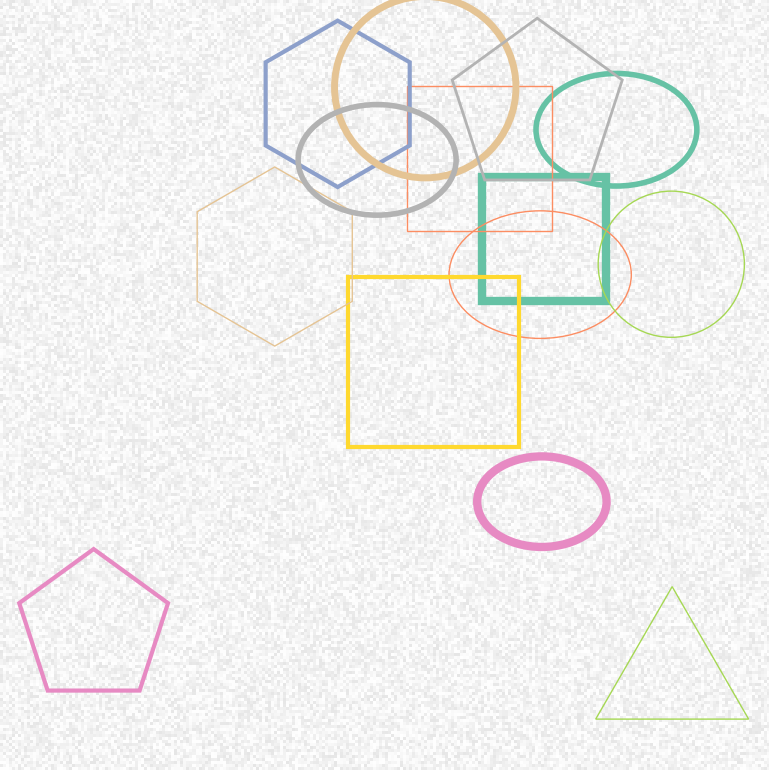[{"shape": "square", "thickness": 3, "radius": 0.4, "center": [0.706, 0.689]}, {"shape": "oval", "thickness": 2, "radius": 0.52, "center": [0.801, 0.831]}, {"shape": "oval", "thickness": 0.5, "radius": 0.59, "center": [0.702, 0.643]}, {"shape": "square", "thickness": 0.5, "radius": 0.47, "center": [0.622, 0.794]}, {"shape": "hexagon", "thickness": 1.5, "radius": 0.54, "center": [0.439, 0.865]}, {"shape": "pentagon", "thickness": 1.5, "radius": 0.51, "center": [0.122, 0.185]}, {"shape": "oval", "thickness": 3, "radius": 0.42, "center": [0.704, 0.348]}, {"shape": "circle", "thickness": 0.5, "radius": 0.47, "center": [0.872, 0.657]}, {"shape": "triangle", "thickness": 0.5, "radius": 0.57, "center": [0.873, 0.123]}, {"shape": "square", "thickness": 1.5, "radius": 0.55, "center": [0.563, 0.53]}, {"shape": "circle", "thickness": 2.5, "radius": 0.59, "center": [0.552, 0.887]}, {"shape": "hexagon", "thickness": 0.5, "radius": 0.58, "center": [0.357, 0.667]}, {"shape": "oval", "thickness": 2, "radius": 0.51, "center": [0.49, 0.792]}, {"shape": "pentagon", "thickness": 1, "radius": 0.58, "center": [0.698, 0.86]}]